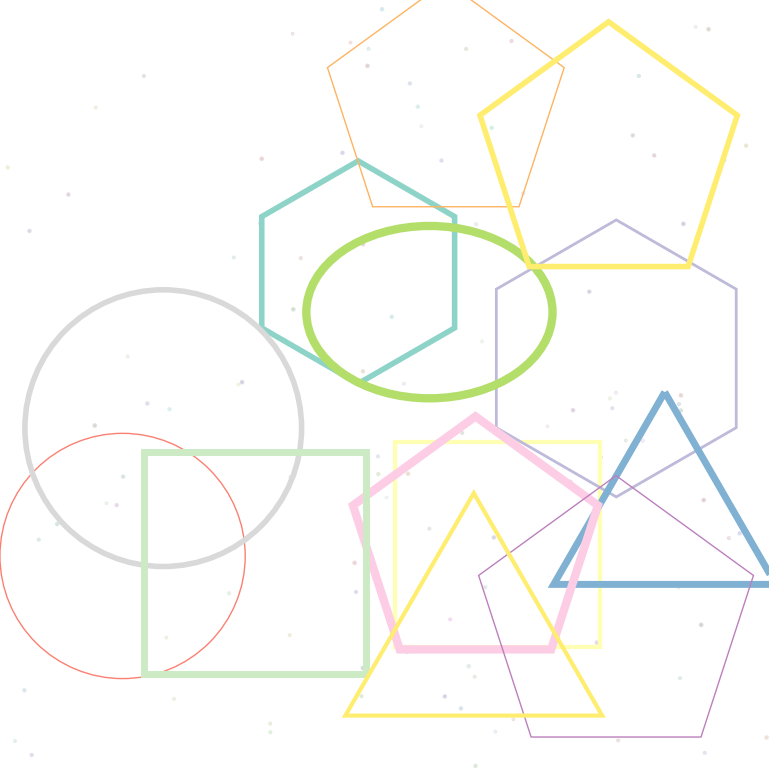[{"shape": "hexagon", "thickness": 2, "radius": 0.72, "center": [0.465, 0.646]}, {"shape": "square", "thickness": 1.5, "radius": 0.67, "center": [0.646, 0.293]}, {"shape": "hexagon", "thickness": 1, "radius": 0.9, "center": [0.8, 0.535]}, {"shape": "circle", "thickness": 0.5, "radius": 0.8, "center": [0.159, 0.278]}, {"shape": "triangle", "thickness": 2.5, "radius": 0.83, "center": [0.863, 0.324]}, {"shape": "pentagon", "thickness": 0.5, "radius": 0.81, "center": [0.579, 0.862]}, {"shape": "oval", "thickness": 3, "radius": 0.8, "center": [0.558, 0.595]}, {"shape": "pentagon", "thickness": 3, "radius": 0.84, "center": [0.617, 0.292]}, {"shape": "circle", "thickness": 2, "radius": 0.9, "center": [0.212, 0.444]}, {"shape": "pentagon", "thickness": 0.5, "radius": 0.94, "center": [0.8, 0.195]}, {"shape": "square", "thickness": 2.5, "radius": 0.72, "center": [0.331, 0.269]}, {"shape": "pentagon", "thickness": 2, "radius": 0.88, "center": [0.79, 0.796]}, {"shape": "triangle", "thickness": 1.5, "radius": 0.96, "center": [0.615, 0.167]}]